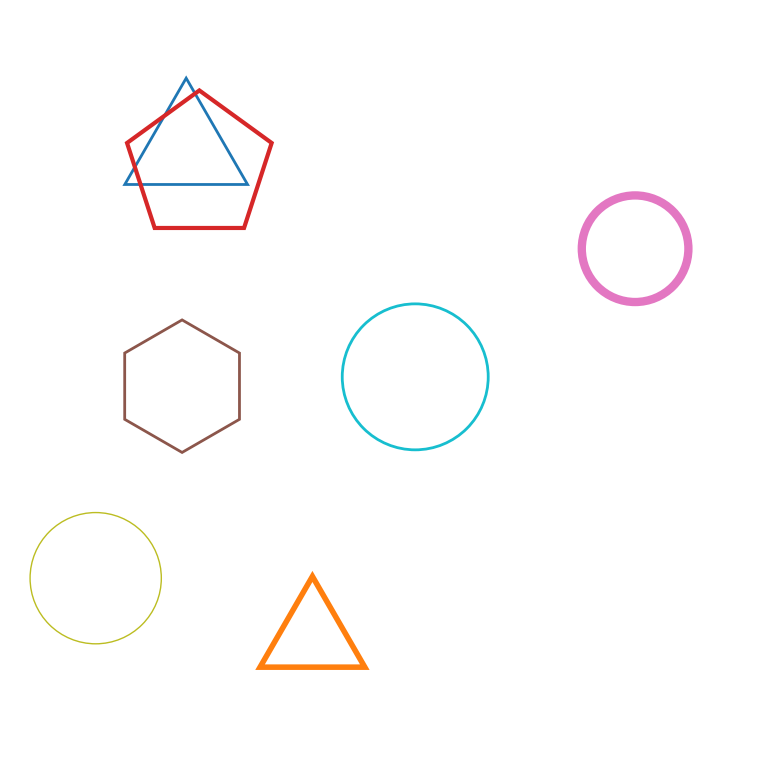[{"shape": "triangle", "thickness": 1, "radius": 0.46, "center": [0.242, 0.806]}, {"shape": "triangle", "thickness": 2, "radius": 0.39, "center": [0.406, 0.173]}, {"shape": "pentagon", "thickness": 1.5, "radius": 0.49, "center": [0.259, 0.784]}, {"shape": "hexagon", "thickness": 1, "radius": 0.43, "center": [0.236, 0.498]}, {"shape": "circle", "thickness": 3, "radius": 0.35, "center": [0.825, 0.677]}, {"shape": "circle", "thickness": 0.5, "radius": 0.43, "center": [0.124, 0.249]}, {"shape": "circle", "thickness": 1, "radius": 0.47, "center": [0.539, 0.511]}]